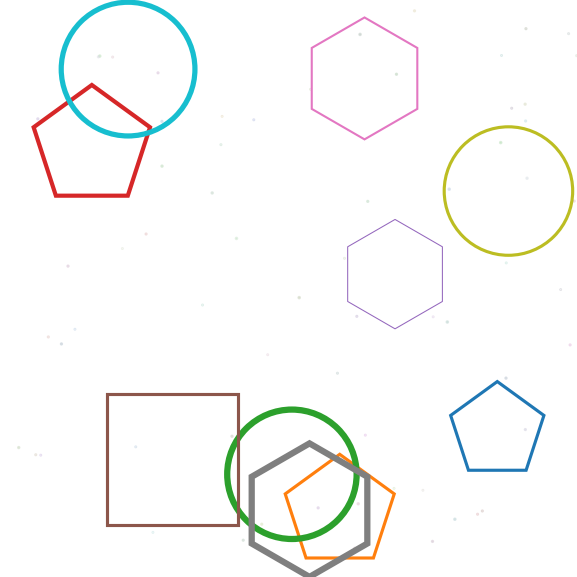[{"shape": "pentagon", "thickness": 1.5, "radius": 0.42, "center": [0.861, 0.254]}, {"shape": "pentagon", "thickness": 1.5, "radius": 0.5, "center": [0.588, 0.113]}, {"shape": "circle", "thickness": 3, "radius": 0.56, "center": [0.505, 0.178]}, {"shape": "pentagon", "thickness": 2, "radius": 0.53, "center": [0.159, 0.746]}, {"shape": "hexagon", "thickness": 0.5, "radius": 0.47, "center": [0.684, 0.524]}, {"shape": "square", "thickness": 1.5, "radius": 0.57, "center": [0.299, 0.203]}, {"shape": "hexagon", "thickness": 1, "radius": 0.53, "center": [0.631, 0.863]}, {"shape": "hexagon", "thickness": 3, "radius": 0.58, "center": [0.536, 0.116]}, {"shape": "circle", "thickness": 1.5, "radius": 0.56, "center": [0.88, 0.668]}, {"shape": "circle", "thickness": 2.5, "radius": 0.58, "center": [0.222, 0.879]}]